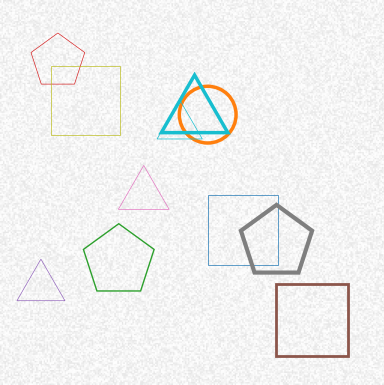[{"shape": "square", "thickness": 0.5, "radius": 0.46, "center": [0.631, 0.402]}, {"shape": "circle", "thickness": 2.5, "radius": 0.37, "center": [0.539, 0.702]}, {"shape": "pentagon", "thickness": 1, "radius": 0.48, "center": [0.308, 0.322]}, {"shape": "pentagon", "thickness": 0.5, "radius": 0.37, "center": [0.15, 0.841]}, {"shape": "triangle", "thickness": 0.5, "radius": 0.36, "center": [0.106, 0.255]}, {"shape": "square", "thickness": 2, "radius": 0.47, "center": [0.811, 0.169]}, {"shape": "triangle", "thickness": 0.5, "radius": 0.38, "center": [0.373, 0.494]}, {"shape": "pentagon", "thickness": 3, "radius": 0.49, "center": [0.718, 0.371]}, {"shape": "square", "thickness": 0.5, "radius": 0.45, "center": [0.222, 0.74]}, {"shape": "triangle", "thickness": 0.5, "radius": 0.34, "center": [0.467, 0.673]}, {"shape": "triangle", "thickness": 2.5, "radius": 0.5, "center": [0.505, 0.705]}]